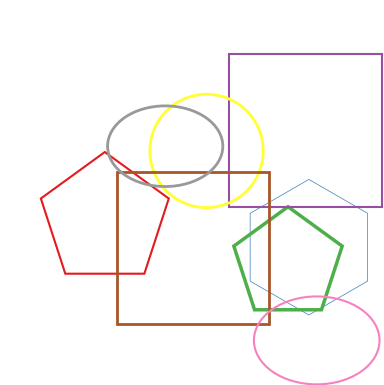[{"shape": "pentagon", "thickness": 1.5, "radius": 0.87, "center": [0.272, 0.43]}, {"shape": "hexagon", "thickness": 0.5, "radius": 0.88, "center": [0.802, 0.358]}, {"shape": "pentagon", "thickness": 2.5, "radius": 0.74, "center": [0.748, 0.315]}, {"shape": "square", "thickness": 1.5, "radius": 0.99, "center": [0.794, 0.661]}, {"shape": "circle", "thickness": 2, "radius": 0.74, "center": [0.537, 0.608]}, {"shape": "square", "thickness": 2, "radius": 0.99, "center": [0.501, 0.356]}, {"shape": "oval", "thickness": 1.5, "radius": 0.82, "center": [0.823, 0.116]}, {"shape": "oval", "thickness": 2, "radius": 0.75, "center": [0.429, 0.62]}]